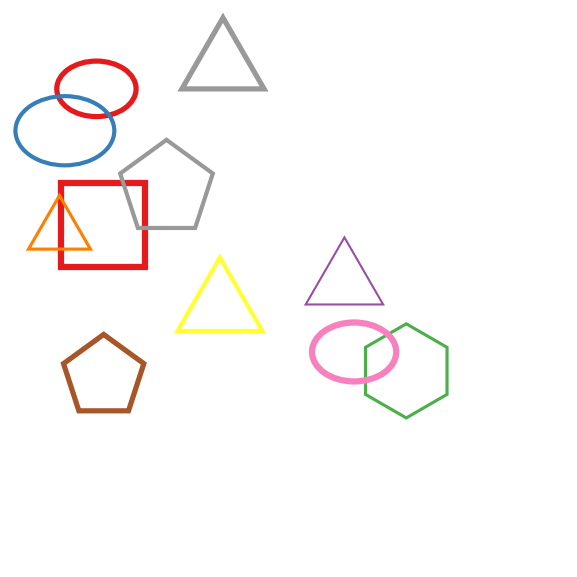[{"shape": "square", "thickness": 3, "radius": 0.36, "center": [0.178, 0.61]}, {"shape": "oval", "thickness": 2.5, "radius": 0.34, "center": [0.167, 0.845]}, {"shape": "oval", "thickness": 2, "radius": 0.43, "center": [0.112, 0.773]}, {"shape": "hexagon", "thickness": 1.5, "radius": 0.41, "center": [0.703, 0.357]}, {"shape": "triangle", "thickness": 1, "radius": 0.39, "center": [0.596, 0.511]}, {"shape": "triangle", "thickness": 1.5, "radius": 0.31, "center": [0.103, 0.599]}, {"shape": "triangle", "thickness": 2, "radius": 0.42, "center": [0.381, 0.468]}, {"shape": "pentagon", "thickness": 2.5, "radius": 0.37, "center": [0.18, 0.347]}, {"shape": "oval", "thickness": 3, "radius": 0.36, "center": [0.613, 0.39]}, {"shape": "pentagon", "thickness": 2, "radius": 0.42, "center": [0.288, 0.673]}, {"shape": "triangle", "thickness": 2.5, "radius": 0.41, "center": [0.386, 0.886]}]